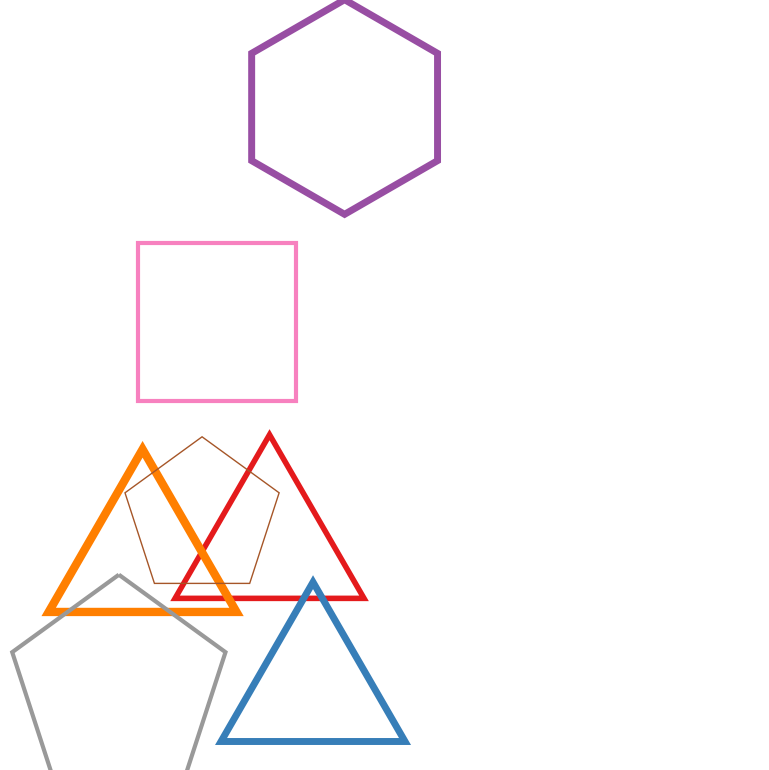[{"shape": "triangle", "thickness": 2, "radius": 0.71, "center": [0.35, 0.294]}, {"shape": "triangle", "thickness": 2.5, "radius": 0.69, "center": [0.407, 0.106]}, {"shape": "hexagon", "thickness": 2.5, "radius": 0.7, "center": [0.448, 0.861]}, {"shape": "triangle", "thickness": 3, "radius": 0.7, "center": [0.185, 0.276]}, {"shape": "pentagon", "thickness": 0.5, "radius": 0.53, "center": [0.262, 0.327]}, {"shape": "square", "thickness": 1.5, "radius": 0.51, "center": [0.281, 0.582]}, {"shape": "pentagon", "thickness": 1.5, "radius": 0.73, "center": [0.154, 0.108]}]